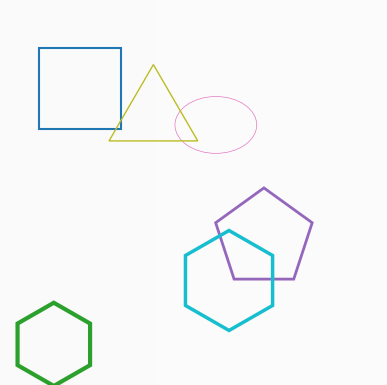[{"shape": "square", "thickness": 1.5, "radius": 0.52, "center": [0.207, 0.771]}, {"shape": "hexagon", "thickness": 3, "radius": 0.54, "center": [0.139, 0.106]}, {"shape": "pentagon", "thickness": 2, "radius": 0.65, "center": [0.681, 0.381]}, {"shape": "oval", "thickness": 0.5, "radius": 0.53, "center": [0.557, 0.675]}, {"shape": "triangle", "thickness": 1, "radius": 0.66, "center": [0.396, 0.7]}, {"shape": "hexagon", "thickness": 2.5, "radius": 0.65, "center": [0.591, 0.271]}]